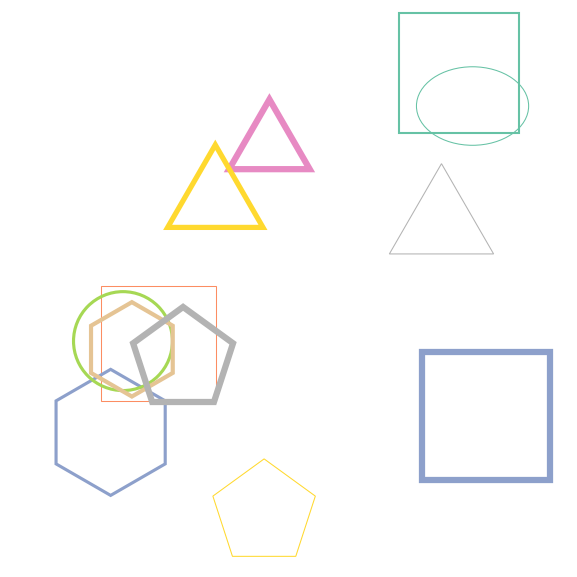[{"shape": "oval", "thickness": 0.5, "radius": 0.49, "center": [0.818, 0.816]}, {"shape": "square", "thickness": 1, "radius": 0.52, "center": [0.795, 0.873]}, {"shape": "square", "thickness": 0.5, "radius": 0.5, "center": [0.275, 0.404]}, {"shape": "hexagon", "thickness": 1.5, "radius": 0.55, "center": [0.192, 0.25]}, {"shape": "square", "thickness": 3, "radius": 0.56, "center": [0.842, 0.279]}, {"shape": "triangle", "thickness": 3, "radius": 0.4, "center": [0.467, 0.746]}, {"shape": "circle", "thickness": 1.5, "radius": 0.43, "center": [0.213, 0.408]}, {"shape": "triangle", "thickness": 2.5, "radius": 0.48, "center": [0.373, 0.653]}, {"shape": "pentagon", "thickness": 0.5, "radius": 0.47, "center": [0.457, 0.111]}, {"shape": "hexagon", "thickness": 2, "radius": 0.41, "center": [0.228, 0.394]}, {"shape": "pentagon", "thickness": 3, "radius": 0.45, "center": [0.317, 0.377]}, {"shape": "triangle", "thickness": 0.5, "radius": 0.52, "center": [0.764, 0.612]}]